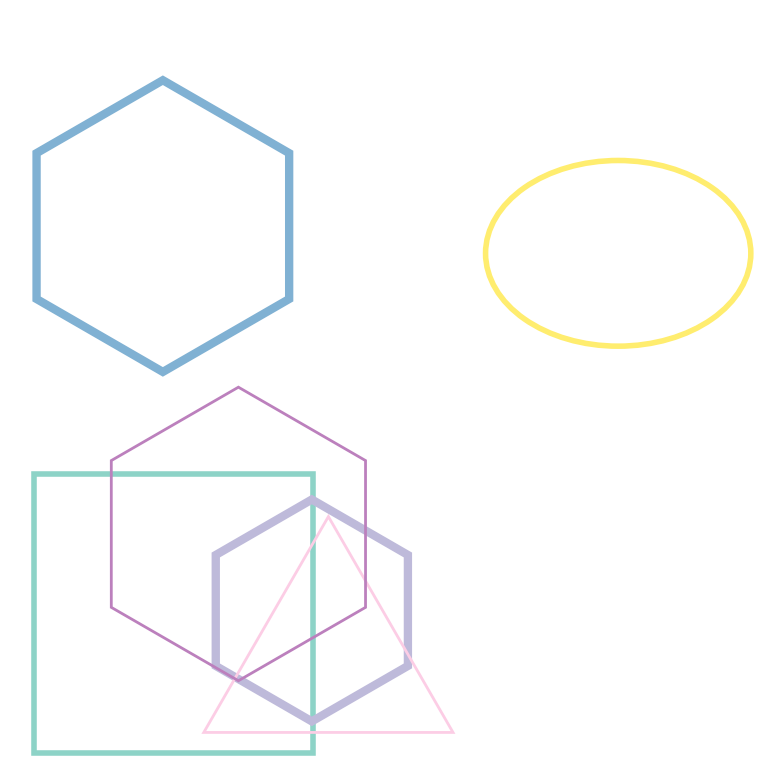[{"shape": "square", "thickness": 2, "radius": 0.91, "center": [0.226, 0.203]}, {"shape": "hexagon", "thickness": 3, "radius": 0.72, "center": [0.405, 0.207]}, {"shape": "hexagon", "thickness": 3, "radius": 0.95, "center": [0.212, 0.706]}, {"shape": "triangle", "thickness": 1, "radius": 0.93, "center": [0.426, 0.142]}, {"shape": "hexagon", "thickness": 1, "radius": 0.95, "center": [0.31, 0.307]}, {"shape": "oval", "thickness": 2, "radius": 0.86, "center": [0.803, 0.671]}]